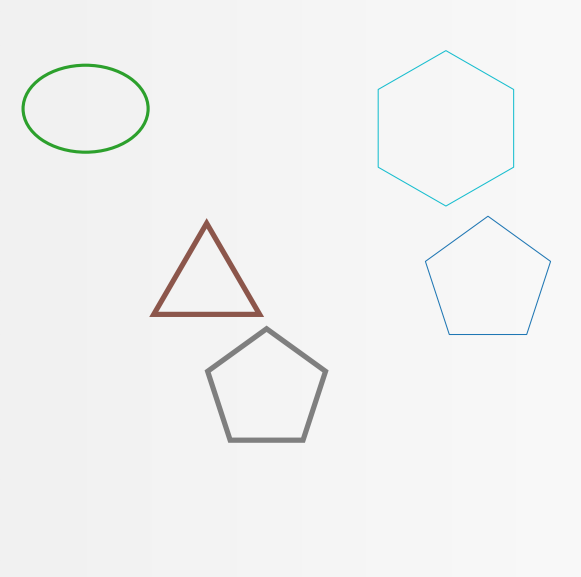[{"shape": "pentagon", "thickness": 0.5, "radius": 0.57, "center": [0.84, 0.511]}, {"shape": "oval", "thickness": 1.5, "radius": 0.54, "center": [0.147, 0.811]}, {"shape": "triangle", "thickness": 2.5, "radius": 0.53, "center": [0.356, 0.507]}, {"shape": "pentagon", "thickness": 2.5, "radius": 0.53, "center": [0.459, 0.323]}, {"shape": "hexagon", "thickness": 0.5, "radius": 0.67, "center": [0.767, 0.777]}]